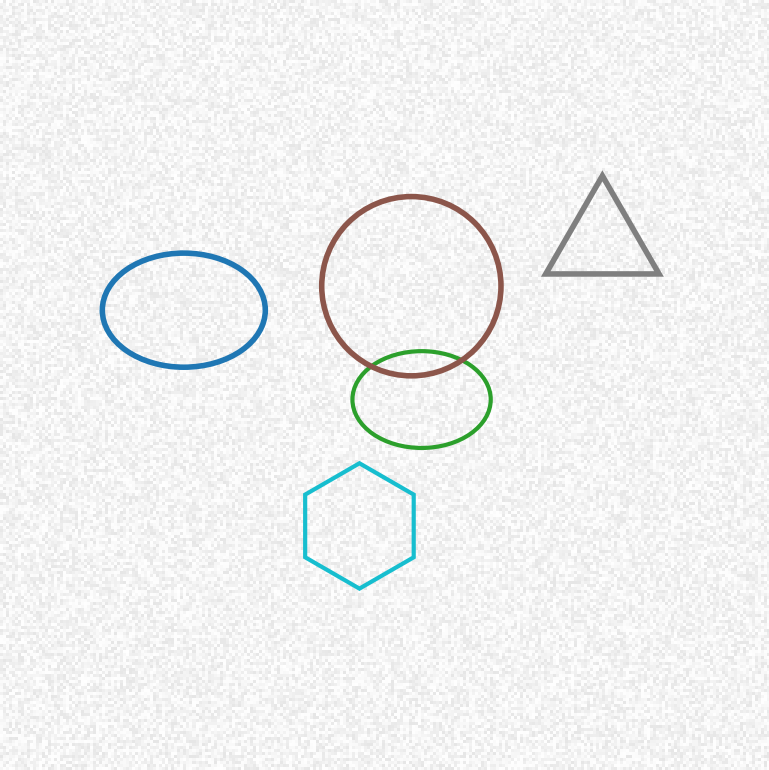[{"shape": "oval", "thickness": 2, "radius": 0.53, "center": [0.239, 0.597]}, {"shape": "oval", "thickness": 1.5, "radius": 0.45, "center": [0.548, 0.481]}, {"shape": "circle", "thickness": 2, "radius": 0.58, "center": [0.534, 0.628]}, {"shape": "triangle", "thickness": 2, "radius": 0.42, "center": [0.782, 0.687]}, {"shape": "hexagon", "thickness": 1.5, "radius": 0.41, "center": [0.467, 0.317]}]